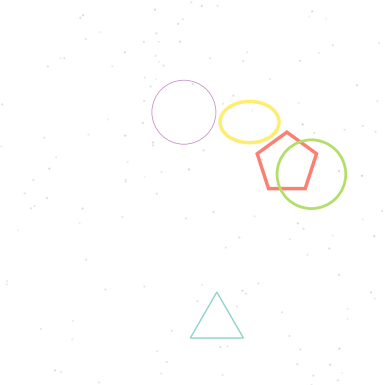[{"shape": "triangle", "thickness": 1, "radius": 0.4, "center": [0.563, 0.162]}, {"shape": "pentagon", "thickness": 2.5, "radius": 0.4, "center": [0.745, 0.576]}, {"shape": "circle", "thickness": 2, "radius": 0.45, "center": [0.809, 0.547]}, {"shape": "circle", "thickness": 0.5, "radius": 0.42, "center": [0.478, 0.709]}, {"shape": "oval", "thickness": 2.5, "radius": 0.38, "center": [0.648, 0.683]}]